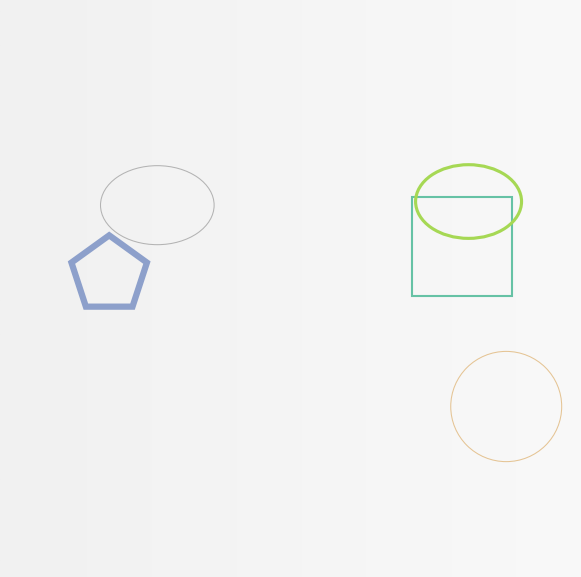[{"shape": "square", "thickness": 1, "radius": 0.43, "center": [0.794, 0.573]}, {"shape": "pentagon", "thickness": 3, "radius": 0.34, "center": [0.188, 0.523]}, {"shape": "oval", "thickness": 1.5, "radius": 0.46, "center": [0.806, 0.65]}, {"shape": "circle", "thickness": 0.5, "radius": 0.48, "center": [0.871, 0.295]}, {"shape": "oval", "thickness": 0.5, "radius": 0.49, "center": [0.271, 0.644]}]